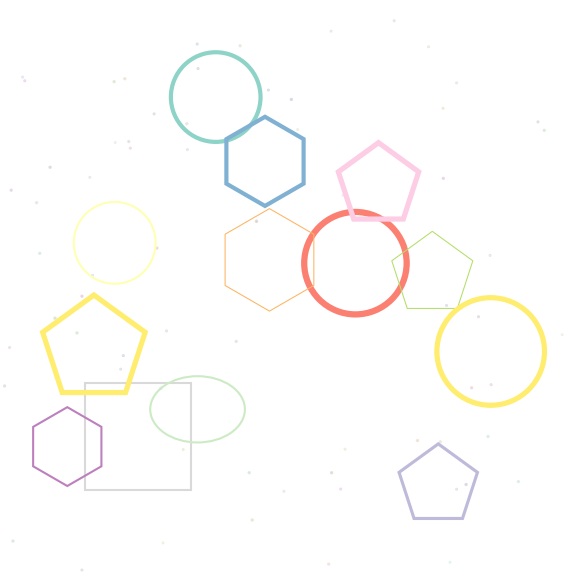[{"shape": "circle", "thickness": 2, "radius": 0.39, "center": [0.374, 0.831]}, {"shape": "circle", "thickness": 1, "radius": 0.35, "center": [0.199, 0.579]}, {"shape": "pentagon", "thickness": 1.5, "radius": 0.36, "center": [0.759, 0.159]}, {"shape": "circle", "thickness": 3, "radius": 0.44, "center": [0.615, 0.543]}, {"shape": "hexagon", "thickness": 2, "radius": 0.39, "center": [0.459, 0.72]}, {"shape": "hexagon", "thickness": 0.5, "radius": 0.44, "center": [0.467, 0.549]}, {"shape": "pentagon", "thickness": 0.5, "radius": 0.37, "center": [0.749, 0.525]}, {"shape": "pentagon", "thickness": 2.5, "radius": 0.37, "center": [0.655, 0.679]}, {"shape": "square", "thickness": 1, "radius": 0.46, "center": [0.239, 0.243]}, {"shape": "hexagon", "thickness": 1, "radius": 0.34, "center": [0.117, 0.226]}, {"shape": "oval", "thickness": 1, "radius": 0.41, "center": [0.342, 0.29]}, {"shape": "circle", "thickness": 2.5, "radius": 0.47, "center": [0.85, 0.391]}, {"shape": "pentagon", "thickness": 2.5, "radius": 0.47, "center": [0.163, 0.395]}]